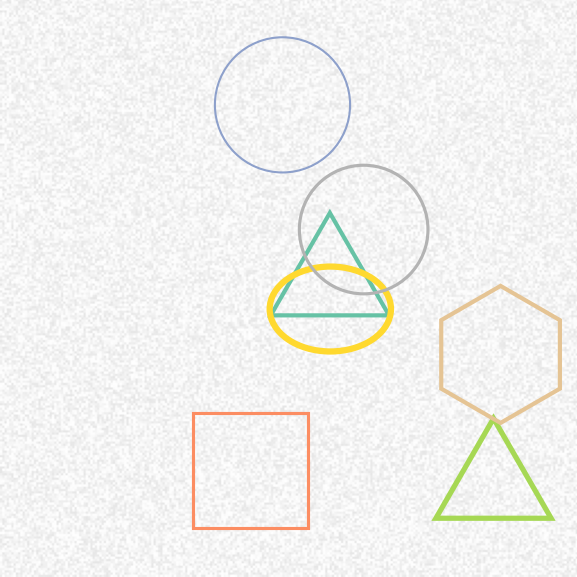[{"shape": "triangle", "thickness": 2, "radius": 0.59, "center": [0.571, 0.512]}, {"shape": "square", "thickness": 1.5, "radius": 0.5, "center": [0.434, 0.184]}, {"shape": "circle", "thickness": 1, "radius": 0.59, "center": [0.489, 0.818]}, {"shape": "triangle", "thickness": 2.5, "radius": 0.58, "center": [0.855, 0.159]}, {"shape": "oval", "thickness": 3, "radius": 0.53, "center": [0.572, 0.464]}, {"shape": "hexagon", "thickness": 2, "radius": 0.59, "center": [0.867, 0.385]}, {"shape": "circle", "thickness": 1.5, "radius": 0.56, "center": [0.63, 0.602]}]